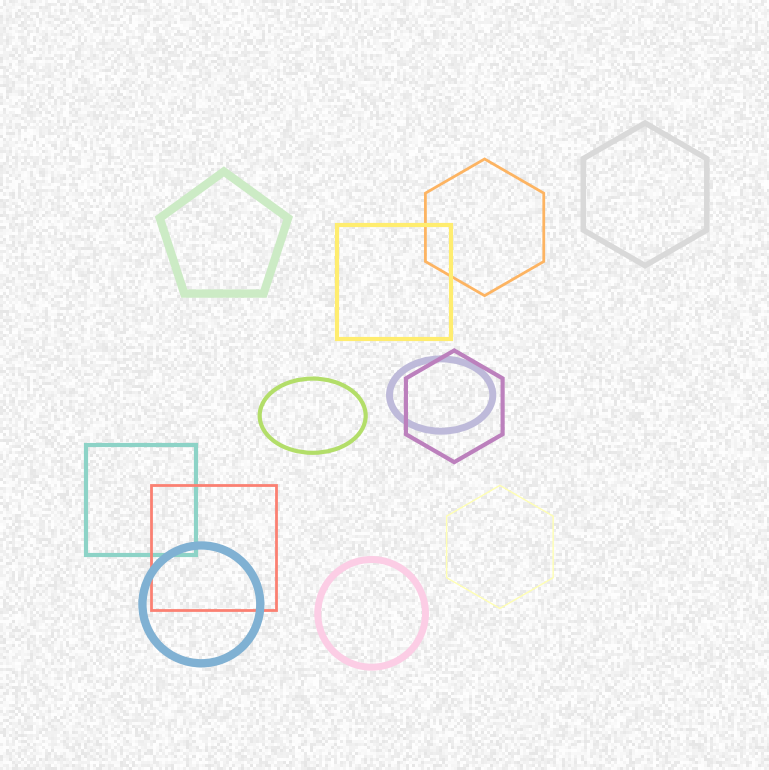[{"shape": "square", "thickness": 1.5, "radius": 0.36, "center": [0.183, 0.351]}, {"shape": "hexagon", "thickness": 0.5, "radius": 0.4, "center": [0.649, 0.29]}, {"shape": "oval", "thickness": 2.5, "radius": 0.34, "center": [0.573, 0.487]}, {"shape": "square", "thickness": 1, "radius": 0.4, "center": [0.277, 0.289]}, {"shape": "circle", "thickness": 3, "radius": 0.38, "center": [0.262, 0.215]}, {"shape": "hexagon", "thickness": 1, "radius": 0.44, "center": [0.629, 0.705]}, {"shape": "oval", "thickness": 1.5, "radius": 0.34, "center": [0.406, 0.46]}, {"shape": "circle", "thickness": 2.5, "radius": 0.35, "center": [0.483, 0.203]}, {"shape": "hexagon", "thickness": 2, "radius": 0.46, "center": [0.838, 0.748]}, {"shape": "hexagon", "thickness": 1.5, "radius": 0.36, "center": [0.59, 0.472]}, {"shape": "pentagon", "thickness": 3, "radius": 0.44, "center": [0.291, 0.69]}, {"shape": "square", "thickness": 1.5, "radius": 0.37, "center": [0.512, 0.633]}]